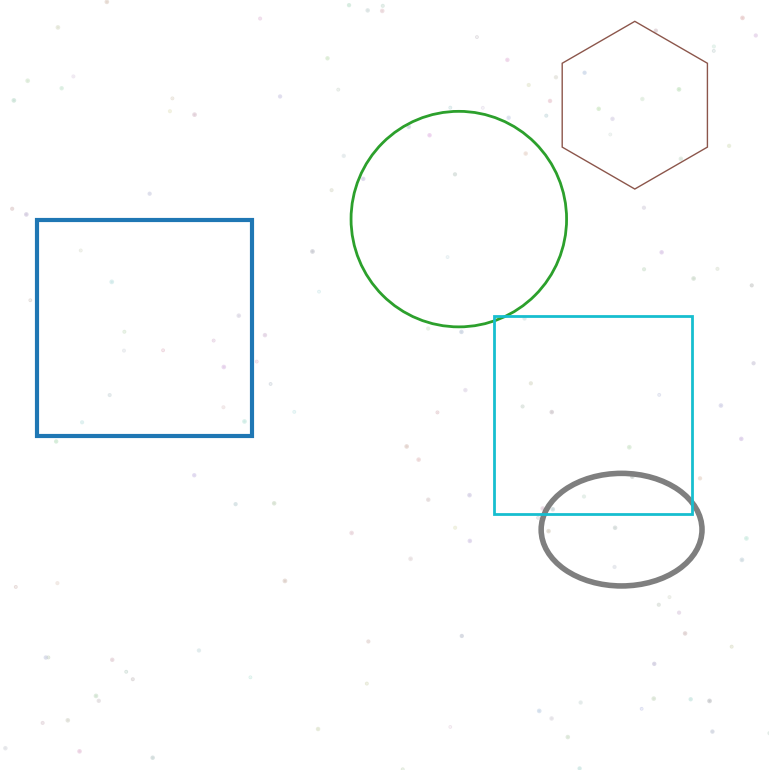[{"shape": "square", "thickness": 1.5, "radius": 0.7, "center": [0.188, 0.574]}, {"shape": "circle", "thickness": 1, "radius": 0.7, "center": [0.596, 0.715]}, {"shape": "hexagon", "thickness": 0.5, "radius": 0.54, "center": [0.824, 0.863]}, {"shape": "oval", "thickness": 2, "radius": 0.52, "center": [0.807, 0.312]}, {"shape": "square", "thickness": 1, "radius": 0.64, "center": [0.77, 0.462]}]